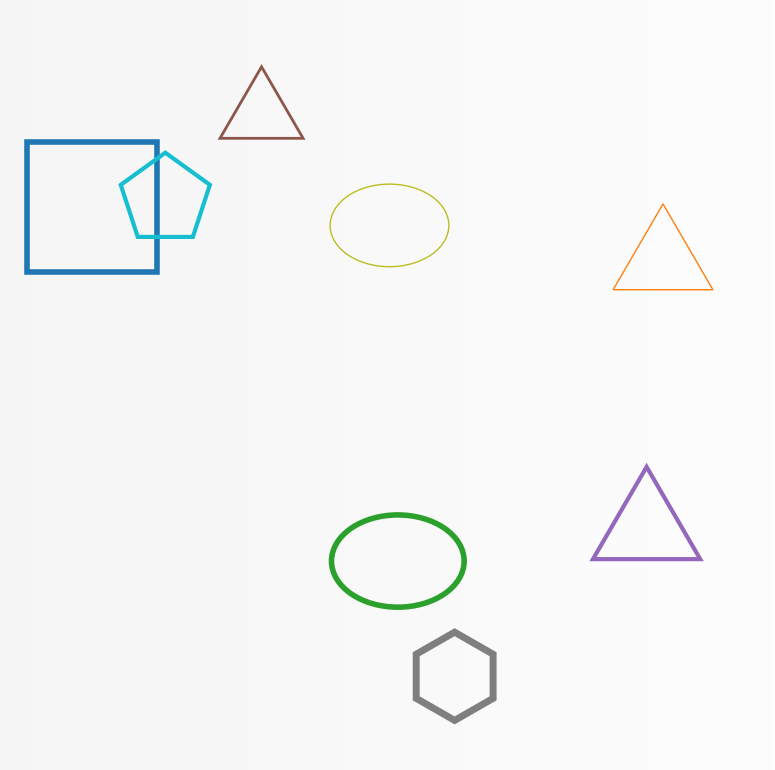[{"shape": "square", "thickness": 2, "radius": 0.42, "center": [0.119, 0.731]}, {"shape": "triangle", "thickness": 0.5, "radius": 0.37, "center": [0.856, 0.661]}, {"shape": "oval", "thickness": 2, "radius": 0.43, "center": [0.513, 0.271]}, {"shape": "triangle", "thickness": 1.5, "radius": 0.4, "center": [0.834, 0.314]}, {"shape": "triangle", "thickness": 1, "radius": 0.31, "center": [0.337, 0.851]}, {"shape": "hexagon", "thickness": 2.5, "radius": 0.29, "center": [0.587, 0.122]}, {"shape": "oval", "thickness": 0.5, "radius": 0.38, "center": [0.503, 0.707]}, {"shape": "pentagon", "thickness": 1.5, "radius": 0.3, "center": [0.213, 0.741]}]